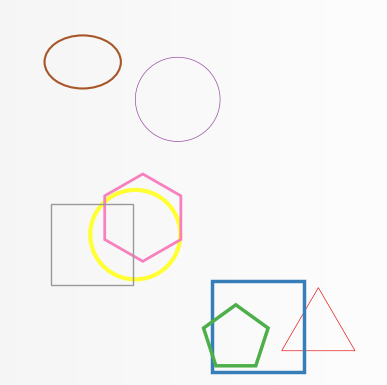[{"shape": "triangle", "thickness": 0.5, "radius": 0.55, "center": [0.822, 0.144]}, {"shape": "square", "thickness": 2.5, "radius": 0.59, "center": [0.665, 0.152]}, {"shape": "pentagon", "thickness": 2.5, "radius": 0.44, "center": [0.609, 0.121]}, {"shape": "circle", "thickness": 0.5, "radius": 0.55, "center": [0.459, 0.742]}, {"shape": "circle", "thickness": 3, "radius": 0.58, "center": [0.349, 0.391]}, {"shape": "oval", "thickness": 1.5, "radius": 0.49, "center": [0.213, 0.839]}, {"shape": "hexagon", "thickness": 2, "radius": 0.57, "center": [0.368, 0.435]}, {"shape": "square", "thickness": 1, "radius": 0.53, "center": [0.237, 0.365]}]